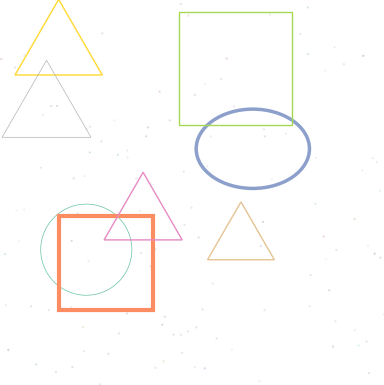[{"shape": "circle", "thickness": 0.5, "radius": 0.59, "center": [0.224, 0.351]}, {"shape": "square", "thickness": 3, "radius": 0.61, "center": [0.276, 0.318]}, {"shape": "oval", "thickness": 2.5, "radius": 0.74, "center": [0.657, 0.614]}, {"shape": "triangle", "thickness": 1, "radius": 0.59, "center": [0.372, 0.435]}, {"shape": "square", "thickness": 1, "radius": 0.73, "center": [0.612, 0.822]}, {"shape": "triangle", "thickness": 1, "radius": 0.65, "center": [0.152, 0.871]}, {"shape": "triangle", "thickness": 1, "radius": 0.5, "center": [0.626, 0.375]}, {"shape": "triangle", "thickness": 0.5, "radius": 0.67, "center": [0.121, 0.71]}]